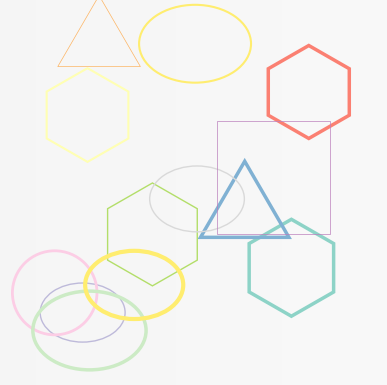[{"shape": "hexagon", "thickness": 2.5, "radius": 0.63, "center": [0.752, 0.304]}, {"shape": "hexagon", "thickness": 1.5, "radius": 0.61, "center": [0.226, 0.701]}, {"shape": "oval", "thickness": 1, "radius": 0.55, "center": [0.213, 0.188]}, {"shape": "hexagon", "thickness": 2.5, "radius": 0.6, "center": [0.797, 0.761]}, {"shape": "triangle", "thickness": 2.5, "radius": 0.66, "center": [0.632, 0.449]}, {"shape": "triangle", "thickness": 0.5, "radius": 0.62, "center": [0.256, 0.889]}, {"shape": "hexagon", "thickness": 1, "radius": 0.67, "center": [0.393, 0.391]}, {"shape": "circle", "thickness": 2, "radius": 0.55, "center": [0.141, 0.239]}, {"shape": "oval", "thickness": 1, "radius": 0.61, "center": [0.508, 0.483]}, {"shape": "square", "thickness": 0.5, "radius": 0.73, "center": [0.706, 0.539]}, {"shape": "oval", "thickness": 2.5, "radius": 0.73, "center": [0.231, 0.142]}, {"shape": "oval", "thickness": 3, "radius": 0.63, "center": [0.346, 0.26]}, {"shape": "oval", "thickness": 1.5, "radius": 0.72, "center": [0.503, 0.886]}]